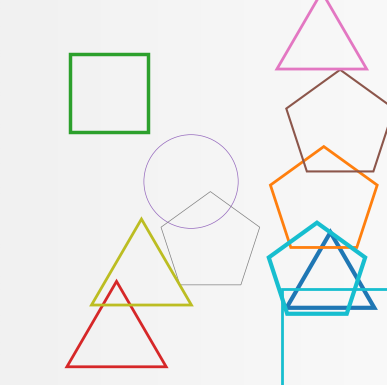[{"shape": "triangle", "thickness": 3, "radius": 0.65, "center": [0.853, 0.266]}, {"shape": "pentagon", "thickness": 2, "radius": 0.72, "center": [0.836, 0.474]}, {"shape": "square", "thickness": 2.5, "radius": 0.51, "center": [0.282, 0.759]}, {"shape": "triangle", "thickness": 2, "radius": 0.74, "center": [0.301, 0.121]}, {"shape": "circle", "thickness": 0.5, "radius": 0.61, "center": [0.493, 0.528]}, {"shape": "pentagon", "thickness": 1.5, "radius": 0.73, "center": [0.878, 0.673]}, {"shape": "triangle", "thickness": 2, "radius": 0.67, "center": [0.83, 0.888]}, {"shape": "pentagon", "thickness": 0.5, "radius": 0.67, "center": [0.543, 0.368]}, {"shape": "triangle", "thickness": 2, "radius": 0.74, "center": [0.365, 0.282]}, {"shape": "square", "thickness": 2, "radius": 0.68, "center": [0.865, 0.113]}, {"shape": "pentagon", "thickness": 3, "radius": 0.65, "center": [0.818, 0.291]}]